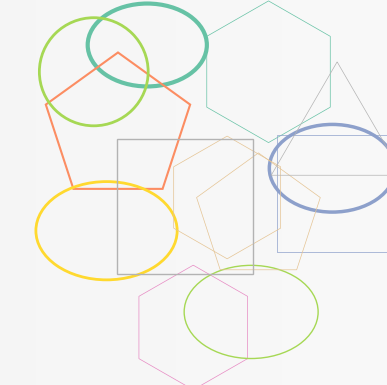[{"shape": "oval", "thickness": 3, "radius": 0.77, "center": [0.38, 0.883]}, {"shape": "hexagon", "thickness": 0.5, "radius": 0.92, "center": [0.693, 0.814]}, {"shape": "pentagon", "thickness": 1.5, "radius": 0.98, "center": [0.304, 0.668]}, {"shape": "oval", "thickness": 2.5, "radius": 0.81, "center": [0.858, 0.563]}, {"shape": "square", "thickness": 0.5, "radius": 0.76, "center": [0.866, 0.497]}, {"shape": "hexagon", "thickness": 0.5, "radius": 0.81, "center": [0.499, 0.149]}, {"shape": "oval", "thickness": 1, "radius": 0.86, "center": [0.648, 0.19]}, {"shape": "circle", "thickness": 2, "radius": 0.7, "center": [0.242, 0.814]}, {"shape": "oval", "thickness": 2, "radius": 0.91, "center": [0.275, 0.401]}, {"shape": "hexagon", "thickness": 0.5, "radius": 0.8, "center": [0.586, 0.487]}, {"shape": "pentagon", "thickness": 0.5, "radius": 0.84, "center": [0.667, 0.435]}, {"shape": "square", "thickness": 1, "radius": 0.88, "center": [0.477, 0.464]}, {"shape": "triangle", "thickness": 0.5, "radius": 0.98, "center": [0.87, 0.643]}]